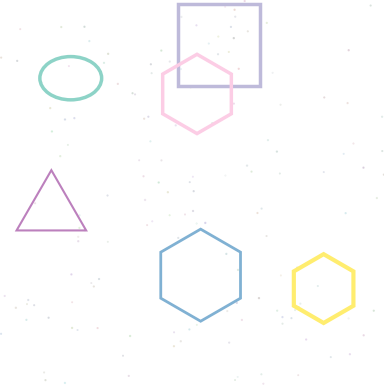[{"shape": "oval", "thickness": 2.5, "radius": 0.4, "center": [0.184, 0.797]}, {"shape": "square", "thickness": 2.5, "radius": 0.53, "center": [0.568, 0.883]}, {"shape": "hexagon", "thickness": 2, "radius": 0.6, "center": [0.521, 0.285]}, {"shape": "hexagon", "thickness": 2.5, "radius": 0.51, "center": [0.512, 0.756]}, {"shape": "triangle", "thickness": 1.5, "radius": 0.52, "center": [0.133, 0.454]}, {"shape": "hexagon", "thickness": 3, "radius": 0.45, "center": [0.841, 0.25]}]